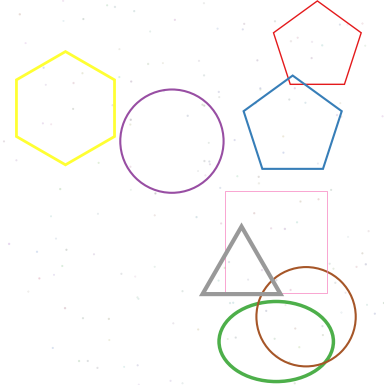[{"shape": "pentagon", "thickness": 1, "radius": 0.6, "center": [0.824, 0.878]}, {"shape": "pentagon", "thickness": 1.5, "radius": 0.67, "center": [0.76, 0.67]}, {"shape": "oval", "thickness": 2.5, "radius": 0.74, "center": [0.717, 0.113]}, {"shape": "circle", "thickness": 1.5, "radius": 0.67, "center": [0.447, 0.633]}, {"shape": "hexagon", "thickness": 2, "radius": 0.74, "center": [0.17, 0.719]}, {"shape": "circle", "thickness": 1.5, "radius": 0.64, "center": [0.795, 0.177]}, {"shape": "square", "thickness": 0.5, "radius": 0.66, "center": [0.716, 0.372]}, {"shape": "triangle", "thickness": 3, "radius": 0.58, "center": [0.627, 0.295]}]